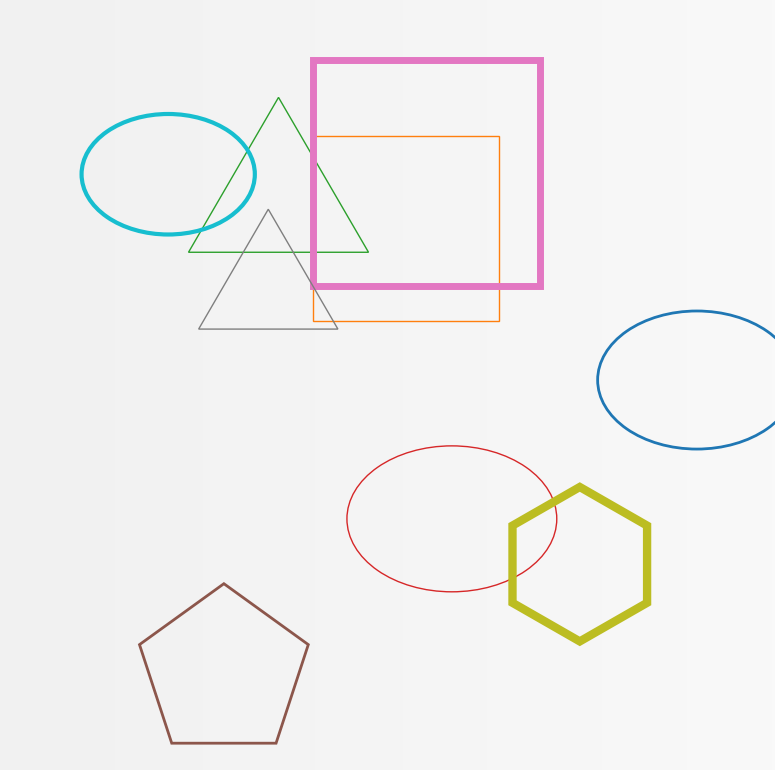[{"shape": "oval", "thickness": 1, "radius": 0.64, "center": [0.899, 0.506]}, {"shape": "square", "thickness": 0.5, "radius": 0.6, "center": [0.523, 0.703]}, {"shape": "triangle", "thickness": 0.5, "radius": 0.67, "center": [0.359, 0.739]}, {"shape": "oval", "thickness": 0.5, "radius": 0.68, "center": [0.583, 0.326]}, {"shape": "pentagon", "thickness": 1, "radius": 0.57, "center": [0.289, 0.127]}, {"shape": "square", "thickness": 2.5, "radius": 0.73, "center": [0.55, 0.776]}, {"shape": "triangle", "thickness": 0.5, "radius": 0.52, "center": [0.346, 0.624]}, {"shape": "hexagon", "thickness": 3, "radius": 0.5, "center": [0.748, 0.267]}, {"shape": "oval", "thickness": 1.5, "radius": 0.56, "center": [0.217, 0.774]}]